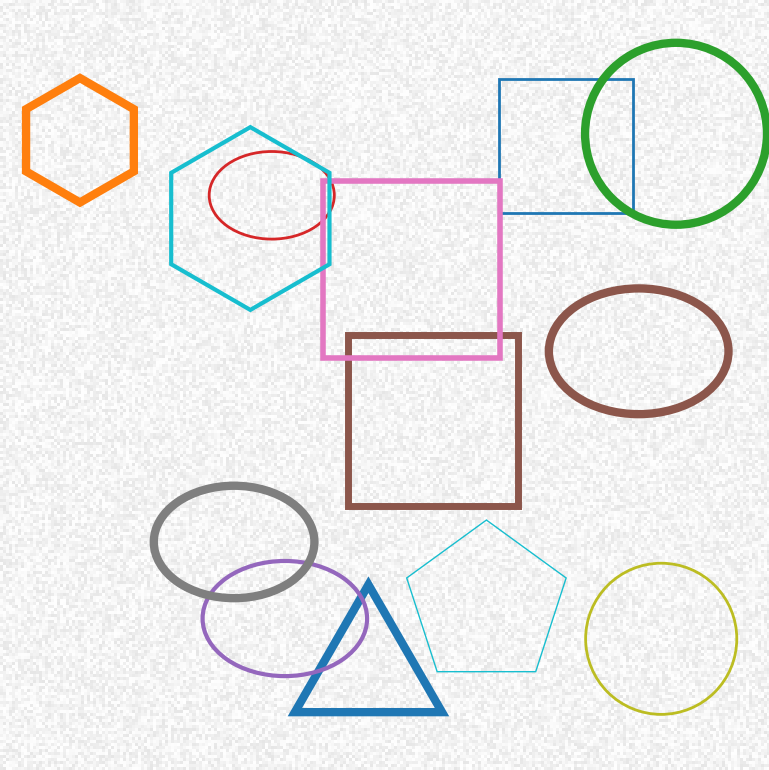[{"shape": "square", "thickness": 1, "radius": 0.43, "center": [0.735, 0.81]}, {"shape": "triangle", "thickness": 3, "radius": 0.55, "center": [0.478, 0.13]}, {"shape": "hexagon", "thickness": 3, "radius": 0.4, "center": [0.104, 0.818]}, {"shape": "circle", "thickness": 3, "radius": 0.59, "center": [0.878, 0.826]}, {"shape": "oval", "thickness": 1, "radius": 0.41, "center": [0.353, 0.746]}, {"shape": "oval", "thickness": 1.5, "radius": 0.53, "center": [0.37, 0.197]}, {"shape": "square", "thickness": 2.5, "radius": 0.55, "center": [0.562, 0.454]}, {"shape": "oval", "thickness": 3, "radius": 0.58, "center": [0.829, 0.544]}, {"shape": "square", "thickness": 2, "radius": 0.57, "center": [0.535, 0.65]}, {"shape": "oval", "thickness": 3, "radius": 0.52, "center": [0.304, 0.296]}, {"shape": "circle", "thickness": 1, "radius": 0.49, "center": [0.859, 0.17]}, {"shape": "hexagon", "thickness": 1.5, "radius": 0.59, "center": [0.325, 0.716]}, {"shape": "pentagon", "thickness": 0.5, "radius": 0.54, "center": [0.632, 0.216]}]